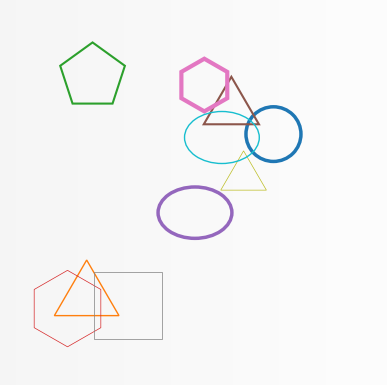[{"shape": "circle", "thickness": 2.5, "radius": 0.35, "center": [0.706, 0.652]}, {"shape": "triangle", "thickness": 1, "radius": 0.48, "center": [0.224, 0.228]}, {"shape": "pentagon", "thickness": 1.5, "radius": 0.44, "center": [0.239, 0.802]}, {"shape": "hexagon", "thickness": 0.5, "radius": 0.5, "center": [0.174, 0.198]}, {"shape": "oval", "thickness": 2.5, "radius": 0.48, "center": [0.503, 0.448]}, {"shape": "triangle", "thickness": 1.5, "radius": 0.41, "center": [0.597, 0.718]}, {"shape": "hexagon", "thickness": 3, "radius": 0.34, "center": [0.527, 0.779]}, {"shape": "square", "thickness": 0.5, "radius": 0.43, "center": [0.33, 0.207]}, {"shape": "triangle", "thickness": 0.5, "radius": 0.34, "center": [0.629, 0.54]}, {"shape": "oval", "thickness": 1, "radius": 0.48, "center": [0.573, 0.643]}]